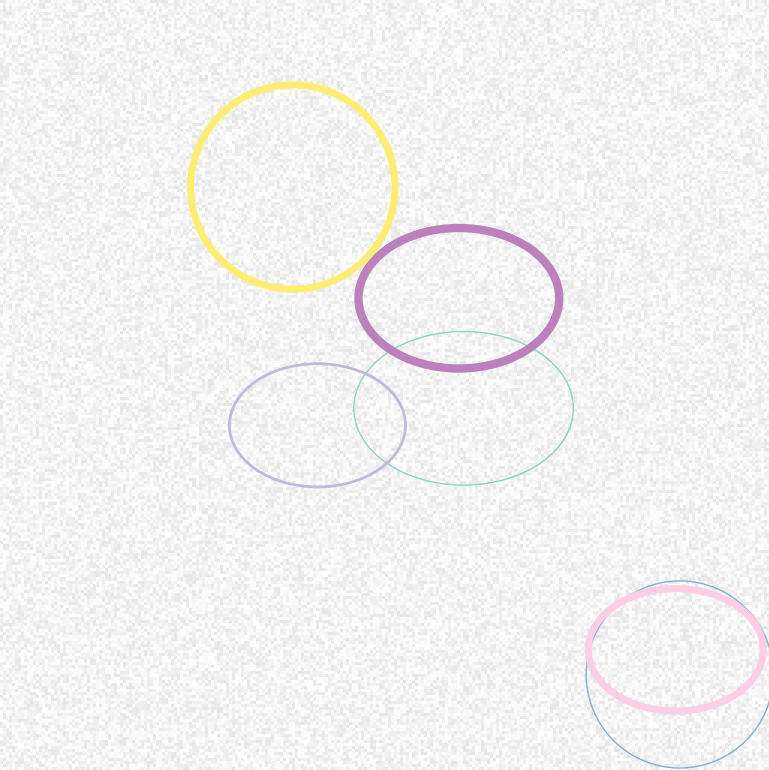[{"shape": "oval", "thickness": 0.5, "radius": 0.71, "center": [0.602, 0.47]}, {"shape": "oval", "thickness": 1, "radius": 0.57, "center": [0.412, 0.448]}, {"shape": "circle", "thickness": 0.5, "radius": 0.61, "center": [0.883, 0.124]}, {"shape": "oval", "thickness": 2.5, "radius": 0.57, "center": [0.878, 0.156]}, {"shape": "oval", "thickness": 3, "radius": 0.65, "center": [0.596, 0.613]}, {"shape": "circle", "thickness": 2.5, "radius": 0.66, "center": [0.38, 0.757]}]